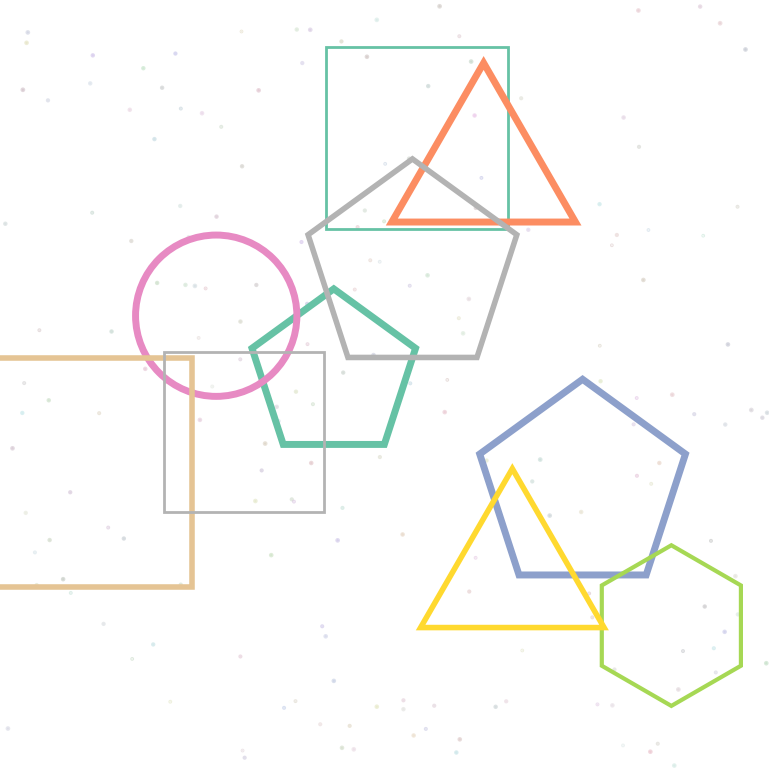[{"shape": "square", "thickness": 1, "radius": 0.59, "center": [0.541, 0.821]}, {"shape": "pentagon", "thickness": 2.5, "radius": 0.56, "center": [0.433, 0.513]}, {"shape": "triangle", "thickness": 2.5, "radius": 0.69, "center": [0.628, 0.78]}, {"shape": "pentagon", "thickness": 2.5, "radius": 0.7, "center": [0.757, 0.367]}, {"shape": "circle", "thickness": 2.5, "radius": 0.52, "center": [0.281, 0.59]}, {"shape": "hexagon", "thickness": 1.5, "radius": 0.52, "center": [0.872, 0.188]}, {"shape": "triangle", "thickness": 2, "radius": 0.69, "center": [0.665, 0.254]}, {"shape": "square", "thickness": 2, "radius": 0.74, "center": [0.101, 0.386]}, {"shape": "square", "thickness": 1, "radius": 0.52, "center": [0.316, 0.439]}, {"shape": "pentagon", "thickness": 2, "radius": 0.71, "center": [0.536, 0.651]}]